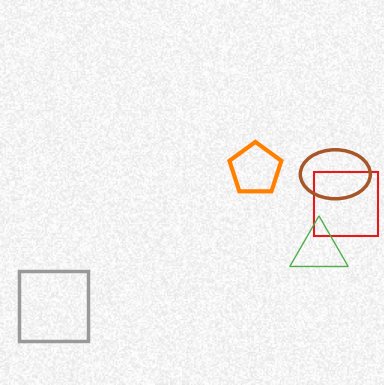[{"shape": "square", "thickness": 1.5, "radius": 0.41, "center": [0.898, 0.471]}, {"shape": "triangle", "thickness": 1, "radius": 0.44, "center": [0.829, 0.352]}, {"shape": "pentagon", "thickness": 3, "radius": 0.35, "center": [0.663, 0.56]}, {"shape": "oval", "thickness": 2.5, "radius": 0.45, "center": [0.871, 0.547]}, {"shape": "square", "thickness": 2.5, "radius": 0.45, "center": [0.14, 0.205]}]